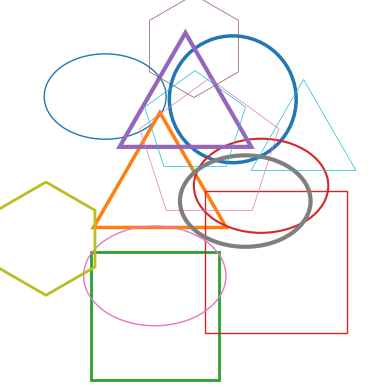[{"shape": "circle", "thickness": 2.5, "radius": 0.82, "center": [0.605, 0.742]}, {"shape": "oval", "thickness": 1, "radius": 0.79, "center": [0.273, 0.749]}, {"shape": "triangle", "thickness": 2.5, "radius": 1.0, "center": [0.415, 0.509]}, {"shape": "square", "thickness": 2, "radius": 0.83, "center": [0.403, 0.179]}, {"shape": "oval", "thickness": 1.5, "radius": 0.87, "center": [0.678, 0.517]}, {"shape": "square", "thickness": 1, "radius": 0.92, "center": [0.717, 0.319]}, {"shape": "triangle", "thickness": 3, "radius": 0.99, "center": [0.482, 0.717]}, {"shape": "hexagon", "thickness": 0.5, "radius": 0.67, "center": [0.504, 0.88]}, {"shape": "pentagon", "thickness": 0.5, "radius": 0.95, "center": [0.544, 0.607]}, {"shape": "oval", "thickness": 1, "radius": 0.92, "center": [0.402, 0.283]}, {"shape": "oval", "thickness": 3, "radius": 0.85, "center": [0.637, 0.478]}, {"shape": "hexagon", "thickness": 2, "radius": 0.74, "center": [0.119, 0.38]}, {"shape": "pentagon", "thickness": 0.5, "radius": 0.69, "center": [0.507, 0.679]}, {"shape": "triangle", "thickness": 0.5, "radius": 0.79, "center": [0.788, 0.636]}]